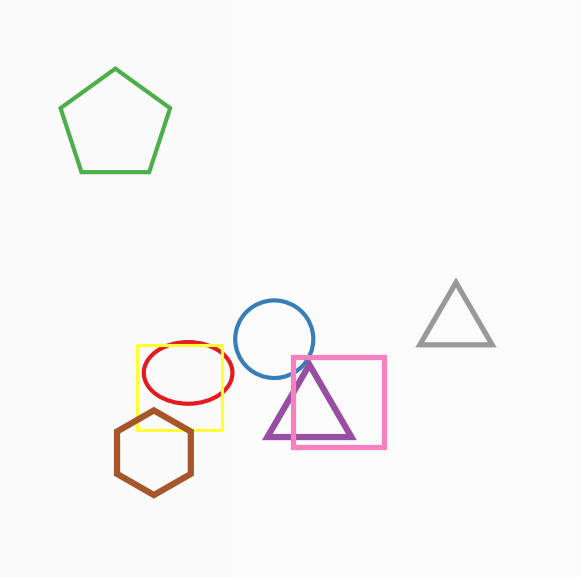[{"shape": "oval", "thickness": 2, "radius": 0.38, "center": [0.324, 0.353]}, {"shape": "circle", "thickness": 2, "radius": 0.34, "center": [0.472, 0.412]}, {"shape": "pentagon", "thickness": 2, "radius": 0.5, "center": [0.198, 0.781]}, {"shape": "triangle", "thickness": 3, "radius": 0.42, "center": [0.532, 0.284]}, {"shape": "square", "thickness": 1.5, "radius": 0.37, "center": [0.309, 0.329]}, {"shape": "hexagon", "thickness": 3, "radius": 0.37, "center": [0.265, 0.215]}, {"shape": "square", "thickness": 2.5, "radius": 0.39, "center": [0.583, 0.303]}, {"shape": "triangle", "thickness": 2.5, "radius": 0.36, "center": [0.785, 0.438]}]